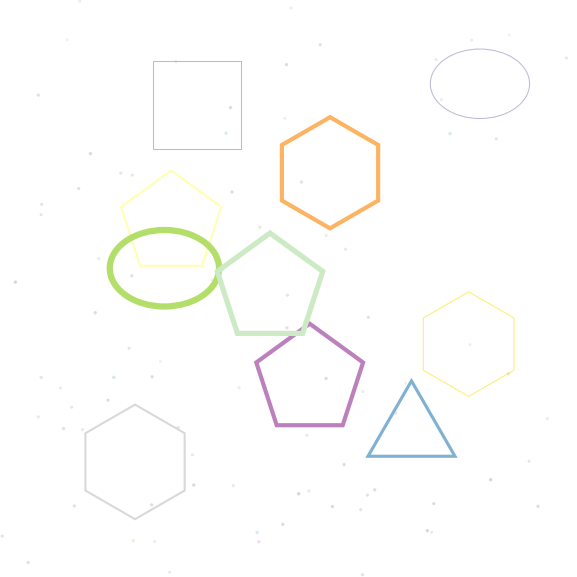[{"shape": "square", "thickness": 0.5, "radius": 0.38, "center": [0.341, 0.817]}, {"shape": "pentagon", "thickness": 1, "radius": 0.46, "center": [0.296, 0.613]}, {"shape": "oval", "thickness": 0.5, "radius": 0.43, "center": [0.831, 0.854]}, {"shape": "triangle", "thickness": 1.5, "radius": 0.43, "center": [0.713, 0.253]}, {"shape": "hexagon", "thickness": 2, "radius": 0.48, "center": [0.571, 0.7]}, {"shape": "oval", "thickness": 3, "radius": 0.47, "center": [0.285, 0.535]}, {"shape": "hexagon", "thickness": 1, "radius": 0.5, "center": [0.234, 0.199]}, {"shape": "pentagon", "thickness": 2, "radius": 0.49, "center": [0.536, 0.341]}, {"shape": "pentagon", "thickness": 2.5, "radius": 0.48, "center": [0.468, 0.499]}, {"shape": "hexagon", "thickness": 0.5, "radius": 0.45, "center": [0.811, 0.403]}]